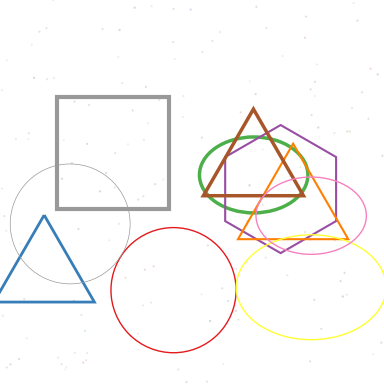[{"shape": "circle", "thickness": 1, "radius": 0.81, "center": [0.451, 0.246]}, {"shape": "triangle", "thickness": 2, "radius": 0.75, "center": [0.115, 0.291]}, {"shape": "oval", "thickness": 2.5, "radius": 0.7, "center": [0.659, 0.546]}, {"shape": "hexagon", "thickness": 1.5, "radius": 0.83, "center": [0.729, 0.509]}, {"shape": "triangle", "thickness": 1.5, "radius": 0.83, "center": [0.761, 0.461]}, {"shape": "oval", "thickness": 1, "radius": 0.97, "center": [0.808, 0.254]}, {"shape": "triangle", "thickness": 2.5, "radius": 0.75, "center": [0.658, 0.567]}, {"shape": "oval", "thickness": 1, "radius": 0.72, "center": [0.808, 0.44]}, {"shape": "square", "thickness": 3, "radius": 0.73, "center": [0.293, 0.603]}, {"shape": "circle", "thickness": 0.5, "radius": 0.78, "center": [0.182, 0.418]}]